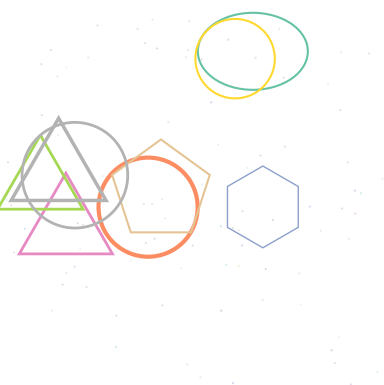[{"shape": "oval", "thickness": 1.5, "radius": 0.71, "center": [0.657, 0.867]}, {"shape": "circle", "thickness": 3, "radius": 0.64, "center": [0.385, 0.462]}, {"shape": "hexagon", "thickness": 1, "radius": 0.53, "center": [0.683, 0.463]}, {"shape": "triangle", "thickness": 2, "radius": 0.7, "center": [0.171, 0.41]}, {"shape": "triangle", "thickness": 2, "radius": 0.64, "center": [0.105, 0.521]}, {"shape": "circle", "thickness": 1.5, "radius": 0.52, "center": [0.611, 0.848]}, {"shape": "pentagon", "thickness": 1.5, "radius": 0.67, "center": [0.418, 0.504]}, {"shape": "circle", "thickness": 2, "radius": 0.69, "center": [0.195, 0.545]}, {"shape": "triangle", "thickness": 2.5, "radius": 0.71, "center": [0.152, 0.551]}]